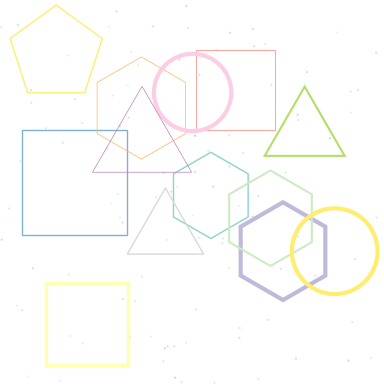[{"shape": "hexagon", "thickness": 1, "radius": 0.56, "center": [0.548, 0.493]}, {"shape": "square", "thickness": 2.5, "radius": 0.53, "center": [0.227, 0.159]}, {"shape": "hexagon", "thickness": 3, "radius": 0.63, "center": [0.735, 0.348]}, {"shape": "square", "thickness": 0.5, "radius": 0.52, "center": [0.612, 0.766]}, {"shape": "square", "thickness": 1, "radius": 0.69, "center": [0.194, 0.526]}, {"shape": "hexagon", "thickness": 0.5, "radius": 0.66, "center": [0.367, 0.719]}, {"shape": "triangle", "thickness": 1.5, "radius": 0.6, "center": [0.791, 0.655]}, {"shape": "circle", "thickness": 3, "radius": 0.5, "center": [0.5, 0.76]}, {"shape": "triangle", "thickness": 1, "radius": 0.57, "center": [0.43, 0.397]}, {"shape": "triangle", "thickness": 0.5, "radius": 0.74, "center": [0.369, 0.627]}, {"shape": "hexagon", "thickness": 1.5, "radius": 0.62, "center": [0.703, 0.433]}, {"shape": "circle", "thickness": 3, "radius": 0.56, "center": [0.869, 0.348]}, {"shape": "pentagon", "thickness": 1, "radius": 0.63, "center": [0.146, 0.861]}]